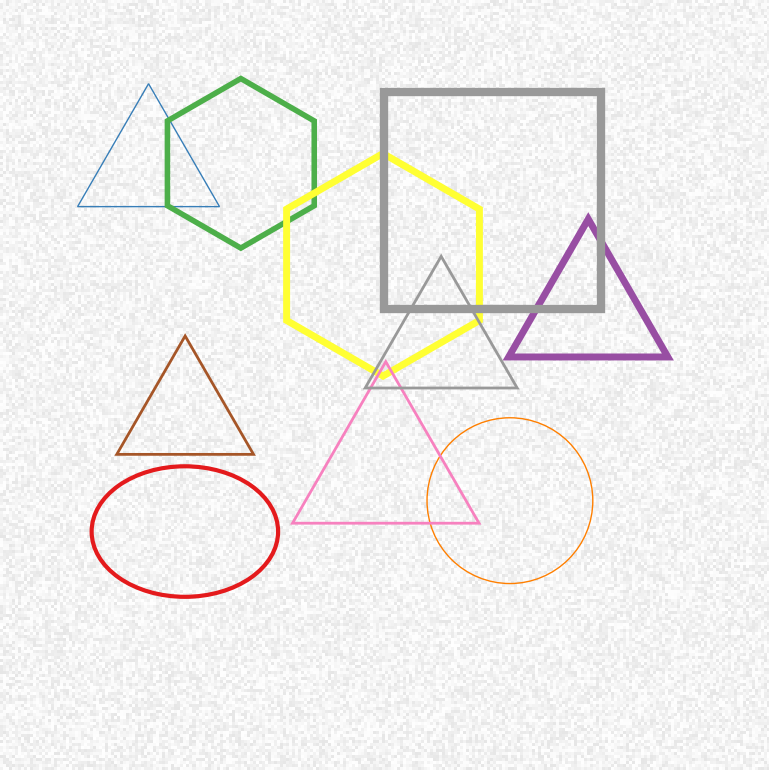[{"shape": "oval", "thickness": 1.5, "radius": 0.61, "center": [0.24, 0.31]}, {"shape": "triangle", "thickness": 0.5, "radius": 0.53, "center": [0.193, 0.785]}, {"shape": "hexagon", "thickness": 2, "radius": 0.55, "center": [0.313, 0.788]}, {"shape": "triangle", "thickness": 2.5, "radius": 0.6, "center": [0.764, 0.596]}, {"shape": "circle", "thickness": 0.5, "radius": 0.54, "center": [0.662, 0.35]}, {"shape": "hexagon", "thickness": 2.5, "radius": 0.72, "center": [0.497, 0.656]}, {"shape": "triangle", "thickness": 1, "radius": 0.51, "center": [0.24, 0.461]}, {"shape": "triangle", "thickness": 1, "radius": 0.7, "center": [0.501, 0.39]}, {"shape": "square", "thickness": 3, "radius": 0.71, "center": [0.639, 0.74]}, {"shape": "triangle", "thickness": 1, "radius": 0.57, "center": [0.573, 0.553]}]